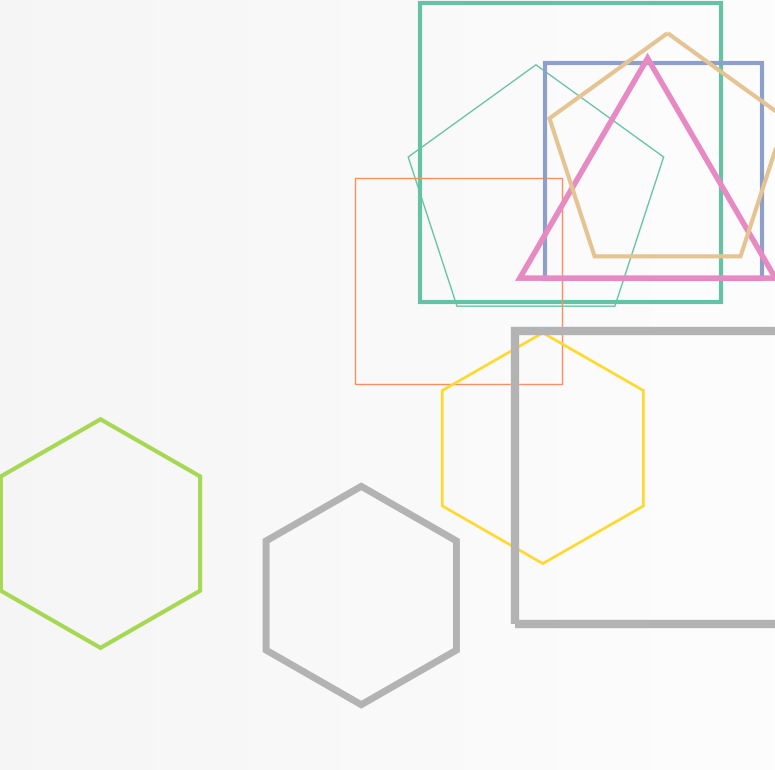[{"shape": "square", "thickness": 1.5, "radius": 0.97, "center": [0.736, 0.802]}, {"shape": "pentagon", "thickness": 0.5, "radius": 0.87, "center": [0.692, 0.743]}, {"shape": "square", "thickness": 0.5, "radius": 0.67, "center": [0.592, 0.635]}, {"shape": "square", "thickness": 1.5, "radius": 0.7, "center": [0.843, 0.778]}, {"shape": "triangle", "thickness": 2, "radius": 0.95, "center": [0.836, 0.734]}, {"shape": "hexagon", "thickness": 1.5, "radius": 0.74, "center": [0.13, 0.307]}, {"shape": "hexagon", "thickness": 1, "radius": 0.75, "center": [0.7, 0.418]}, {"shape": "pentagon", "thickness": 1.5, "radius": 0.8, "center": [0.861, 0.797]}, {"shape": "square", "thickness": 3, "radius": 0.95, "center": [0.855, 0.38]}, {"shape": "hexagon", "thickness": 2.5, "radius": 0.71, "center": [0.466, 0.227]}]